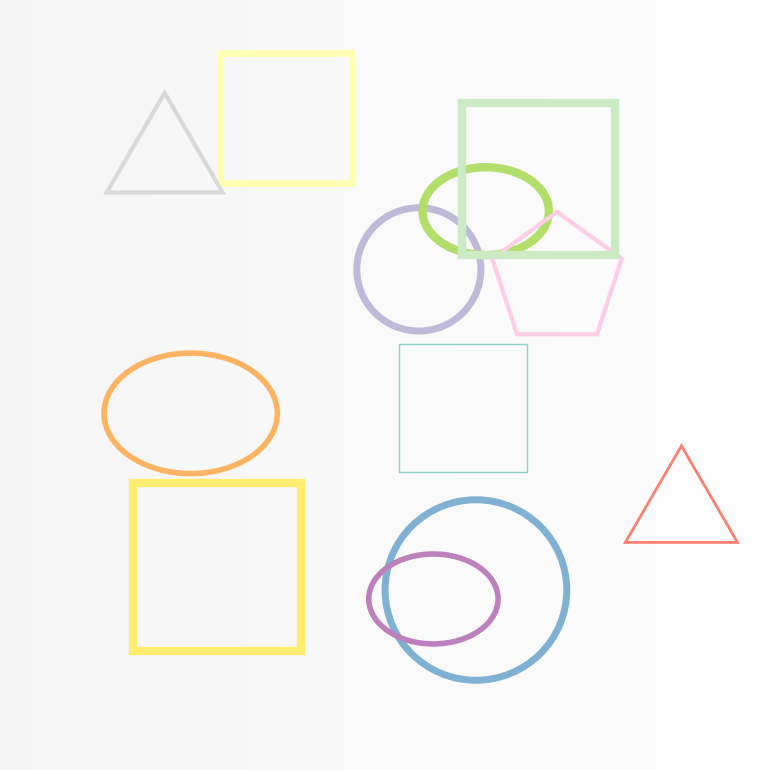[{"shape": "square", "thickness": 0.5, "radius": 0.41, "center": [0.598, 0.47]}, {"shape": "square", "thickness": 2.5, "radius": 0.42, "center": [0.369, 0.847]}, {"shape": "circle", "thickness": 2.5, "radius": 0.4, "center": [0.541, 0.65]}, {"shape": "triangle", "thickness": 1, "radius": 0.42, "center": [0.879, 0.337]}, {"shape": "circle", "thickness": 2.5, "radius": 0.59, "center": [0.614, 0.234]}, {"shape": "oval", "thickness": 2, "radius": 0.56, "center": [0.246, 0.463]}, {"shape": "oval", "thickness": 3, "radius": 0.41, "center": [0.627, 0.726]}, {"shape": "pentagon", "thickness": 1.5, "radius": 0.44, "center": [0.719, 0.637]}, {"shape": "triangle", "thickness": 1.5, "radius": 0.43, "center": [0.212, 0.793]}, {"shape": "oval", "thickness": 2, "radius": 0.42, "center": [0.559, 0.222]}, {"shape": "square", "thickness": 3, "radius": 0.49, "center": [0.695, 0.768]}, {"shape": "square", "thickness": 3, "radius": 0.54, "center": [0.28, 0.263]}]